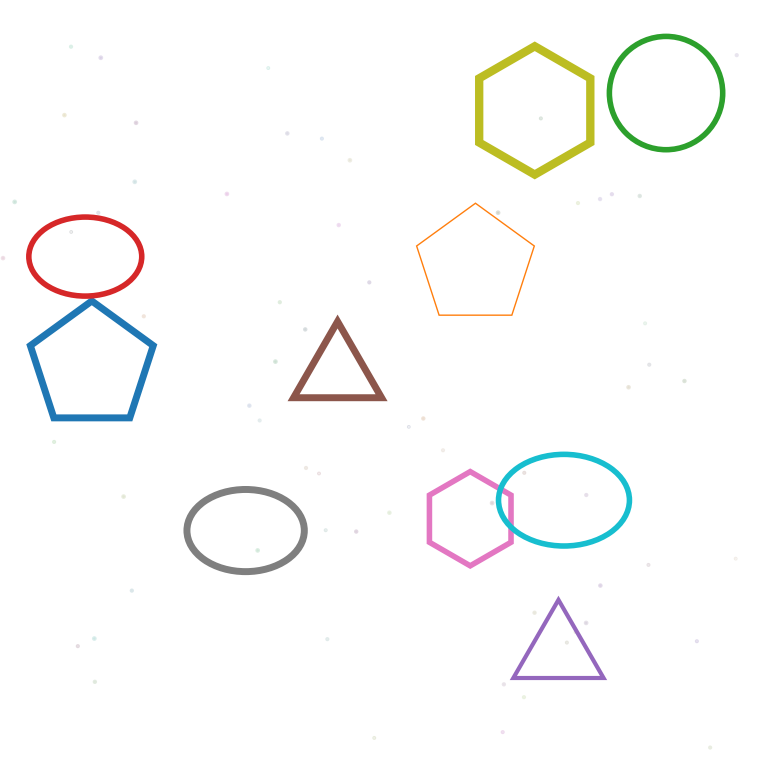[{"shape": "pentagon", "thickness": 2.5, "radius": 0.42, "center": [0.119, 0.525]}, {"shape": "pentagon", "thickness": 0.5, "radius": 0.4, "center": [0.617, 0.656]}, {"shape": "circle", "thickness": 2, "radius": 0.37, "center": [0.865, 0.879]}, {"shape": "oval", "thickness": 2, "radius": 0.37, "center": [0.111, 0.667]}, {"shape": "triangle", "thickness": 1.5, "radius": 0.34, "center": [0.725, 0.153]}, {"shape": "triangle", "thickness": 2.5, "radius": 0.33, "center": [0.438, 0.516]}, {"shape": "hexagon", "thickness": 2, "radius": 0.31, "center": [0.611, 0.326]}, {"shape": "oval", "thickness": 2.5, "radius": 0.38, "center": [0.319, 0.311]}, {"shape": "hexagon", "thickness": 3, "radius": 0.42, "center": [0.694, 0.857]}, {"shape": "oval", "thickness": 2, "radius": 0.43, "center": [0.732, 0.35]}]